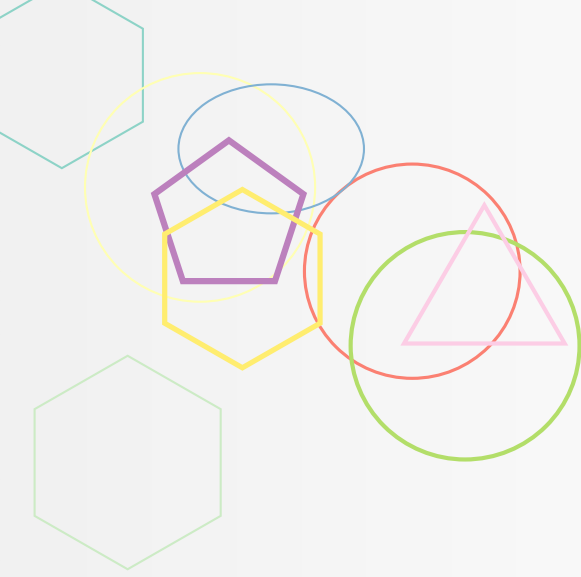[{"shape": "hexagon", "thickness": 1, "radius": 0.81, "center": [0.106, 0.869]}, {"shape": "circle", "thickness": 1, "radius": 0.99, "center": [0.344, 0.675]}, {"shape": "circle", "thickness": 1.5, "radius": 0.93, "center": [0.709, 0.53]}, {"shape": "oval", "thickness": 1, "radius": 0.8, "center": [0.467, 0.741]}, {"shape": "circle", "thickness": 2, "radius": 0.98, "center": [0.8, 0.4]}, {"shape": "triangle", "thickness": 2, "radius": 0.8, "center": [0.833, 0.484]}, {"shape": "pentagon", "thickness": 3, "radius": 0.67, "center": [0.394, 0.621]}, {"shape": "hexagon", "thickness": 1, "radius": 0.92, "center": [0.22, 0.198]}, {"shape": "hexagon", "thickness": 2.5, "radius": 0.77, "center": [0.417, 0.517]}]